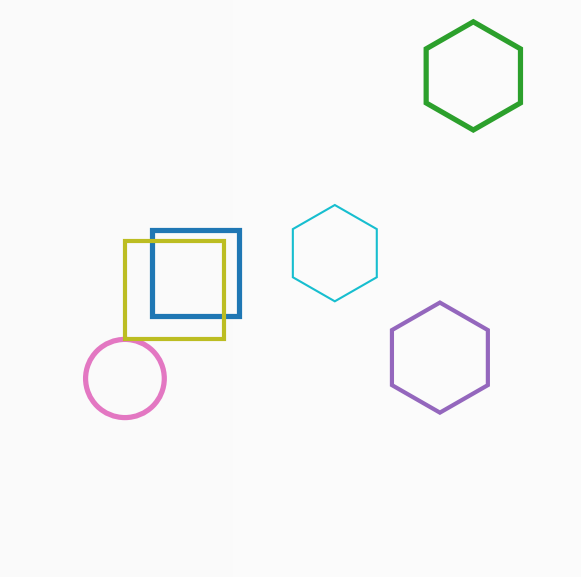[{"shape": "square", "thickness": 2.5, "radius": 0.37, "center": [0.337, 0.526]}, {"shape": "hexagon", "thickness": 2.5, "radius": 0.47, "center": [0.814, 0.868]}, {"shape": "hexagon", "thickness": 2, "radius": 0.48, "center": [0.757, 0.38]}, {"shape": "circle", "thickness": 2.5, "radius": 0.34, "center": [0.215, 0.344]}, {"shape": "square", "thickness": 2, "radius": 0.43, "center": [0.301, 0.497]}, {"shape": "hexagon", "thickness": 1, "radius": 0.42, "center": [0.576, 0.561]}]